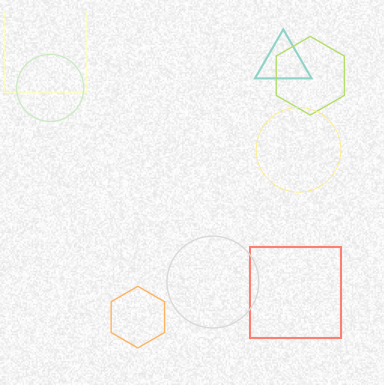[{"shape": "triangle", "thickness": 1.5, "radius": 0.42, "center": [0.736, 0.839]}, {"shape": "square", "thickness": 0.5, "radius": 0.53, "center": [0.118, 0.866]}, {"shape": "square", "thickness": 1.5, "radius": 0.59, "center": [0.767, 0.241]}, {"shape": "hexagon", "thickness": 1, "radius": 0.4, "center": [0.358, 0.176]}, {"shape": "hexagon", "thickness": 1, "radius": 0.51, "center": [0.806, 0.803]}, {"shape": "circle", "thickness": 1, "radius": 0.6, "center": [0.553, 0.267]}, {"shape": "circle", "thickness": 1, "radius": 0.44, "center": [0.13, 0.772]}, {"shape": "circle", "thickness": 0.5, "radius": 0.55, "center": [0.775, 0.611]}]